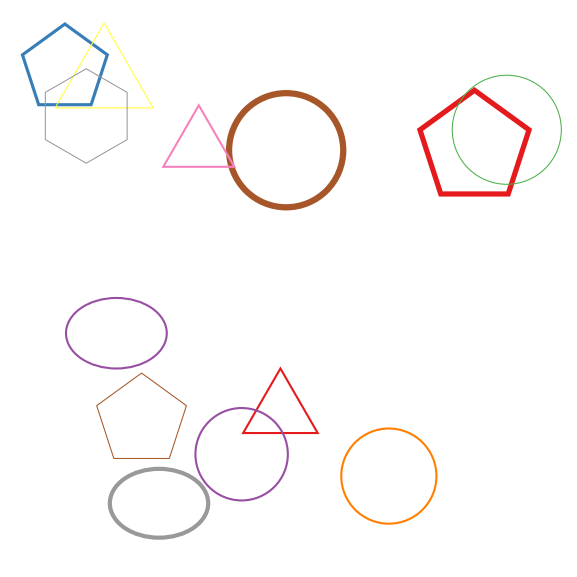[{"shape": "pentagon", "thickness": 2.5, "radius": 0.5, "center": [0.822, 0.744]}, {"shape": "triangle", "thickness": 1, "radius": 0.37, "center": [0.486, 0.287]}, {"shape": "pentagon", "thickness": 1.5, "radius": 0.39, "center": [0.112, 0.88]}, {"shape": "circle", "thickness": 0.5, "radius": 0.47, "center": [0.878, 0.774]}, {"shape": "circle", "thickness": 1, "radius": 0.4, "center": [0.418, 0.213]}, {"shape": "oval", "thickness": 1, "radius": 0.44, "center": [0.202, 0.422]}, {"shape": "circle", "thickness": 1, "radius": 0.41, "center": [0.673, 0.175]}, {"shape": "triangle", "thickness": 0.5, "radius": 0.49, "center": [0.18, 0.861]}, {"shape": "circle", "thickness": 3, "radius": 0.49, "center": [0.496, 0.739]}, {"shape": "pentagon", "thickness": 0.5, "radius": 0.41, "center": [0.245, 0.271]}, {"shape": "triangle", "thickness": 1, "radius": 0.36, "center": [0.344, 0.746]}, {"shape": "hexagon", "thickness": 0.5, "radius": 0.41, "center": [0.149, 0.798]}, {"shape": "oval", "thickness": 2, "radius": 0.43, "center": [0.275, 0.128]}]